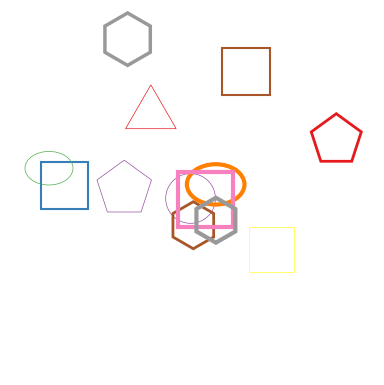[{"shape": "triangle", "thickness": 0.5, "radius": 0.38, "center": [0.392, 0.704]}, {"shape": "pentagon", "thickness": 2, "radius": 0.34, "center": [0.873, 0.636]}, {"shape": "square", "thickness": 1.5, "radius": 0.31, "center": [0.167, 0.518]}, {"shape": "oval", "thickness": 0.5, "radius": 0.31, "center": [0.127, 0.563]}, {"shape": "pentagon", "thickness": 0.5, "radius": 0.37, "center": [0.323, 0.51]}, {"shape": "circle", "thickness": 0.5, "radius": 0.32, "center": [0.495, 0.485]}, {"shape": "oval", "thickness": 3, "radius": 0.37, "center": [0.56, 0.521]}, {"shape": "square", "thickness": 0.5, "radius": 0.29, "center": [0.705, 0.352]}, {"shape": "square", "thickness": 1.5, "radius": 0.31, "center": [0.639, 0.815]}, {"shape": "hexagon", "thickness": 2, "radius": 0.31, "center": [0.502, 0.415]}, {"shape": "square", "thickness": 3, "radius": 0.36, "center": [0.535, 0.482]}, {"shape": "hexagon", "thickness": 3, "radius": 0.29, "center": [0.561, 0.428]}, {"shape": "hexagon", "thickness": 2.5, "radius": 0.34, "center": [0.331, 0.898]}]